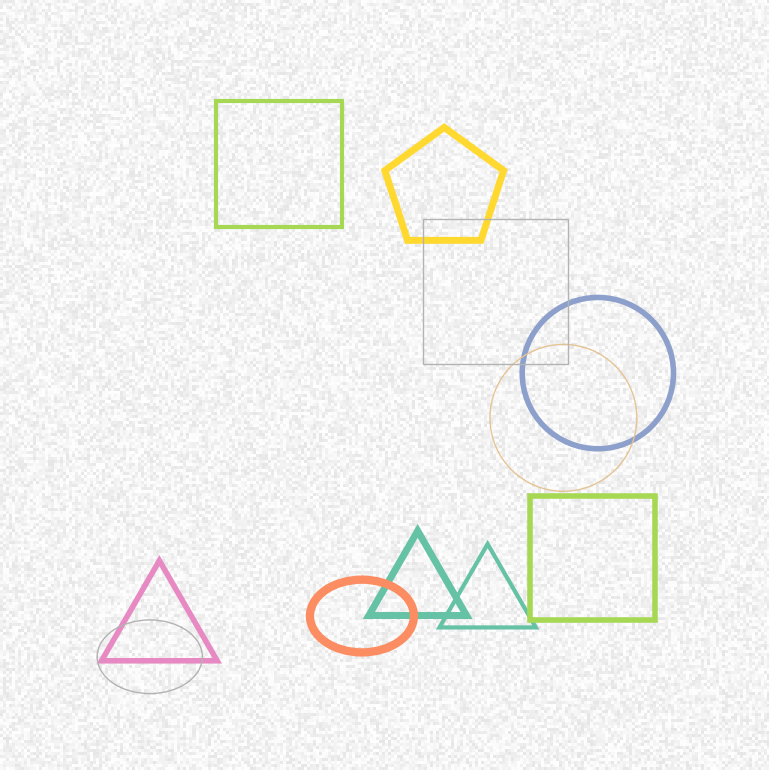[{"shape": "triangle", "thickness": 1.5, "radius": 0.36, "center": [0.633, 0.221]}, {"shape": "triangle", "thickness": 2.5, "radius": 0.37, "center": [0.542, 0.237]}, {"shape": "oval", "thickness": 3, "radius": 0.34, "center": [0.47, 0.2]}, {"shape": "circle", "thickness": 2, "radius": 0.49, "center": [0.776, 0.515]}, {"shape": "triangle", "thickness": 2, "radius": 0.43, "center": [0.207, 0.185]}, {"shape": "square", "thickness": 1.5, "radius": 0.41, "center": [0.362, 0.787]}, {"shape": "square", "thickness": 2, "radius": 0.41, "center": [0.77, 0.275]}, {"shape": "pentagon", "thickness": 2.5, "radius": 0.41, "center": [0.577, 0.753]}, {"shape": "circle", "thickness": 0.5, "radius": 0.48, "center": [0.732, 0.457]}, {"shape": "square", "thickness": 0.5, "radius": 0.47, "center": [0.644, 0.622]}, {"shape": "oval", "thickness": 0.5, "radius": 0.34, "center": [0.195, 0.147]}]